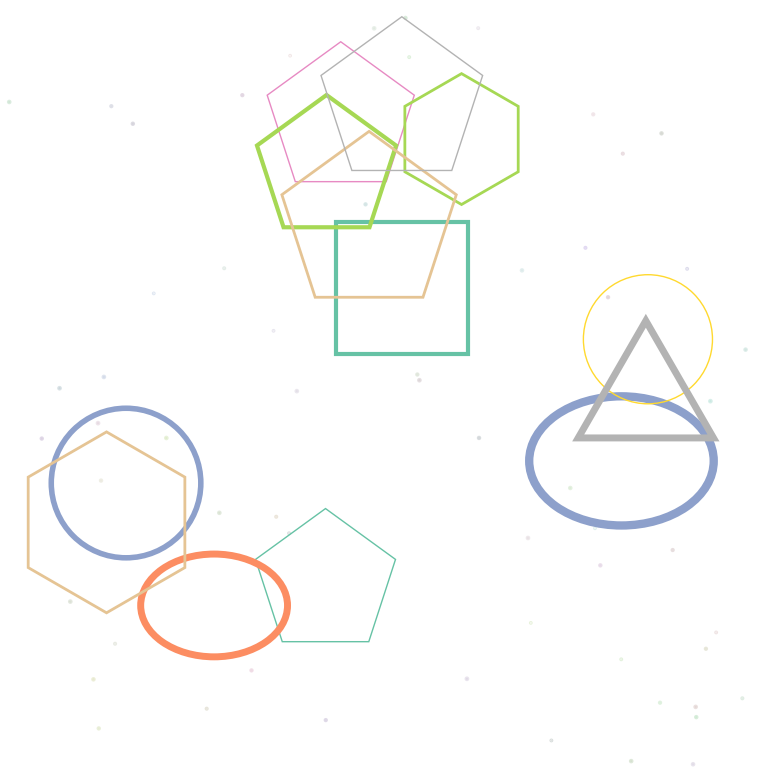[{"shape": "pentagon", "thickness": 0.5, "radius": 0.48, "center": [0.423, 0.244]}, {"shape": "square", "thickness": 1.5, "radius": 0.43, "center": [0.523, 0.626]}, {"shape": "oval", "thickness": 2.5, "radius": 0.48, "center": [0.278, 0.214]}, {"shape": "oval", "thickness": 3, "radius": 0.6, "center": [0.807, 0.401]}, {"shape": "circle", "thickness": 2, "radius": 0.49, "center": [0.164, 0.373]}, {"shape": "pentagon", "thickness": 0.5, "radius": 0.5, "center": [0.443, 0.845]}, {"shape": "hexagon", "thickness": 1, "radius": 0.42, "center": [0.599, 0.819]}, {"shape": "pentagon", "thickness": 1.5, "radius": 0.47, "center": [0.424, 0.782]}, {"shape": "circle", "thickness": 0.5, "radius": 0.42, "center": [0.841, 0.559]}, {"shape": "hexagon", "thickness": 1, "radius": 0.59, "center": [0.138, 0.322]}, {"shape": "pentagon", "thickness": 1, "radius": 0.6, "center": [0.479, 0.71]}, {"shape": "pentagon", "thickness": 0.5, "radius": 0.55, "center": [0.522, 0.868]}, {"shape": "triangle", "thickness": 2.5, "radius": 0.51, "center": [0.839, 0.482]}]